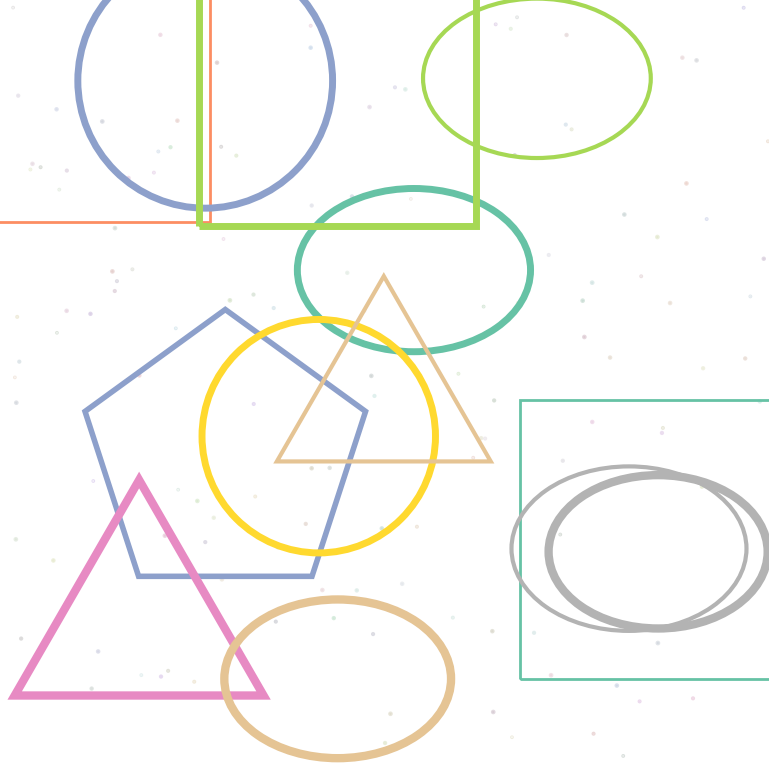[{"shape": "square", "thickness": 1, "radius": 0.91, "center": [0.857, 0.299]}, {"shape": "oval", "thickness": 2.5, "radius": 0.76, "center": [0.538, 0.649]}, {"shape": "square", "thickness": 1, "radius": 0.82, "center": [0.108, 0.876]}, {"shape": "pentagon", "thickness": 2, "radius": 0.96, "center": [0.293, 0.406]}, {"shape": "circle", "thickness": 2.5, "radius": 0.83, "center": [0.266, 0.895]}, {"shape": "triangle", "thickness": 3, "radius": 0.93, "center": [0.181, 0.19]}, {"shape": "square", "thickness": 2.5, "radius": 0.9, "center": [0.438, 0.886]}, {"shape": "oval", "thickness": 1.5, "radius": 0.74, "center": [0.697, 0.898]}, {"shape": "circle", "thickness": 2.5, "radius": 0.76, "center": [0.414, 0.434]}, {"shape": "triangle", "thickness": 1.5, "radius": 0.8, "center": [0.498, 0.481]}, {"shape": "oval", "thickness": 3, "radius": 0.74, "center": [0.439, 0.118]}, {"shape": "oval", "thickness": 3, "radius": 0.71, "center": [0.855, 0.283]}, {"shape": "oval", "thickness": 1.5, "radius": 0.76, "center": [0.817, 0.287]}]